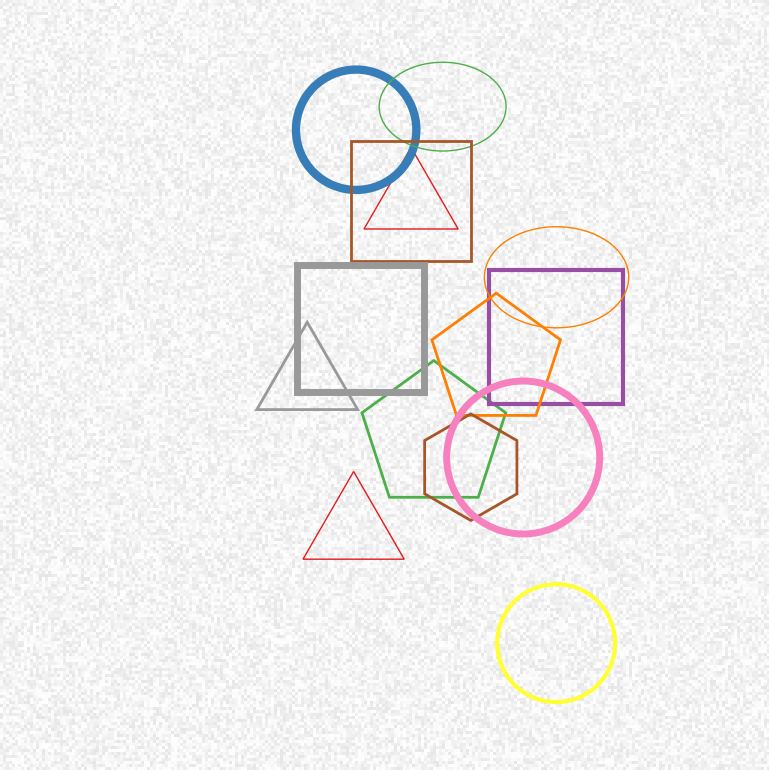[{"shape": "triangle", "thickness": 0.5, "radius": 0.38, "center": [0.459, 0.312]}, {"shape": "triangle", "thickness": 0.5, "radius": 0.35, "center": [0.534, 0.738]}, {"shape": "circle", "thickness": 3, "radius": 0.39, "center": [0.463, 0.831]}, {"shape": "pentagon", "thickness": 1, "radius": 0.49, "center": [0.563, 0.434]}, {"shape": "oval", "thickness": 0.5, "radius": 0.41, "center": [0.575, 0.862]}, {"shape": "square", "thickness": 1.5, "radius": 0.43, "center": [0.722, 0.562]}, {"shape": "oval", "thickness": 0.5, "radius": 0.47, "center": [0.723, 0.64]}, {"shape": "pentagon", "thickness": 1, "radius": 0.44, "center": [0.644, 0.531]}, {"shape": "circle", "thickness": 1.5, "radius": 0.38, "center": [0.722, 0.165]}, {"shape": "square", "thickness": 1, "radius": 0.39, "center": [0.534, 0.739]}, {"shape": "hexagon", "thickness": 1, "radius": 0.35, "center": [0.611, 0.393]}, {"shape": "circle", "thickness": 2.5, "radius": 0.5, "center": [0.679, 0.406]}, {"shape": "triangle", "thickness": 1, "radius": 0.38, "center": [0.399, 0.506]}, {"shape": "square", "thickness": 2.5, "radius": 0.41, "center": [0.468, 0.573]}]